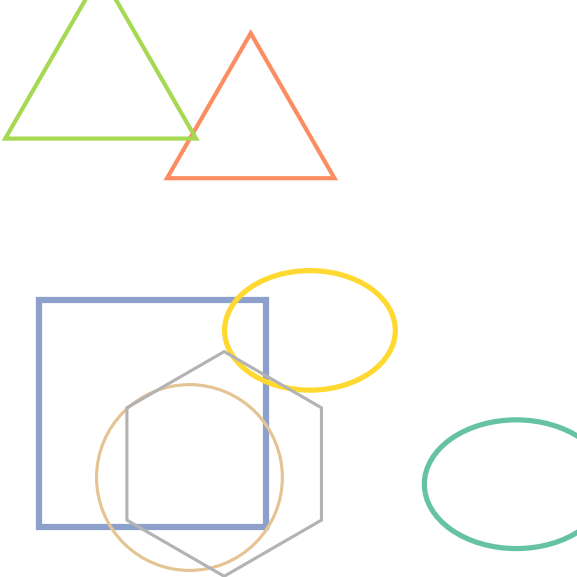[{"shape": "oval", "thickness": 2.5, "radius": 0.8, "center": [0.894, 0.161]}, {"shape": "triangle", "thickness": 2, "radius": 0.84, "center": [0.434, 0.774]}, {"shape": "square", "thickness": 3, "radius": 0.98, "center": [0.264, 0.283]}, {"shape": "triangle", "thickness": 2, "radius": 0.95, "center": [0.174, 0.855]}, {"shape": "oval", "thickness": 2.5, "radius": 0.74, "center": [0.537, 0.427]}, {"shape": "circle", "thickness": 1.5, "radius": 0.8, "center": [0.328, 0.172]}, {"shape": "hexagon", "thickness": 1.5, "radius": 0.97, "center": [0.388, 0.196]}]